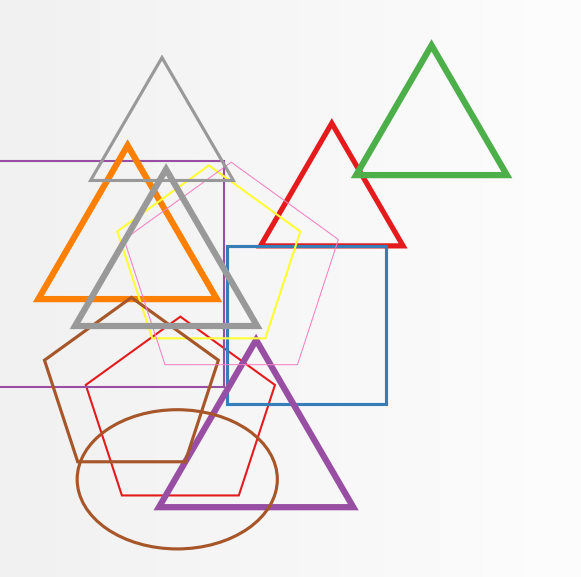[{"shape": "triangle", "thickness": 2.5, "radius": 0.71, "center": [0.571, 0.644]}, {"shape": "pentagon", "thickness": 1, "radius": 0.86, "center": [0.31, 0.28]}, {"shape": "square", "thickness": 1.5, "radius": 0.68, "center": [0.527, 0.437]}, {"shape": "triangle", "thickness": 3, "radius": 0.75, "center": [0.742, 0.771]}, {"shape": "triangle", "thickness": 3, "radius": 0.97, "center": [0.441, 0.217]}, {"shape": "square", "thickness": 1, "radius": 0.98, "center": [0.19, 0.524]}, {"shape": "triangle", "thickness": 3, "radius": 0.89, "center": [0.22, 0.57]}, {"shape": "pentagon", "thickness": 1, "radius": 0.83, "center": [0.359, 0.547]}, {"shape": "pentagon", "thickness": 1.5, "radius": 0.79, "center": [0.226, 0.327]}, {"shape": "oval", "thickness": 1.5, "radius": 0.86, "center": [0.305, 0.169]}, {"shape": "pentagon", "thickness": 0.5, "radius": 0.97, "center": [0.398, 0.524]}, {"shape": "triangle", "thickness": 1.5, "radius": 0.71, "center": [0.279, 0.758]}, {"shape": "triangle", "thickness": 3, "radius": 0.9, "center": [0.286, 0.525]}]